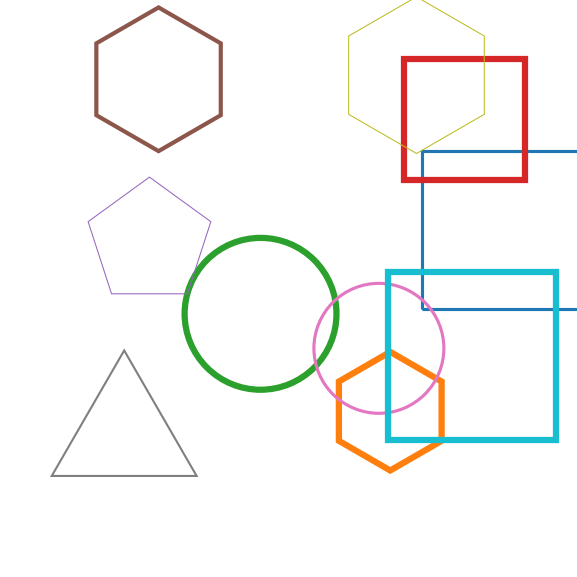[{"shape": "square", "thickness": 1.5, "radius": 0.68, "center": [0.867, 0.601]}, {"shape": "hexagon", "thickness": 3, "radius": 0.51, "center": [0.676, 0.287]}, {"shape": "circle", "thickness": 3, "radius": 0.66, "center": [0.451, 0.456]}, {"shape": "square", "thickness": 3, "radius": 0.52, "center": [0.804, 0.792]}, {"shape": "pentagon", "thickness": 0.5, "radius": 0.56, "center": [0.259, 0.581]}, {"shape": "hexagon", "thickness": 2, "radius": 0.62, "center": [0.275, 0.862]}, {"shape": "circle", "thickness": 1.5, "radius": 0.56, "center": [0.656, 0.396]}, {"shape": "triangle", "thickness": 1, "radius": 0.72, "center": [0.215, 0.247]}, {"shape": "hexagon", "thickness": 0.5, "radius": 0.68, "center": [0.721, 0.869]}, {"shape": "square", "thickness": 3, "radius": 0.73, "center": [0.817, 0.383]}]